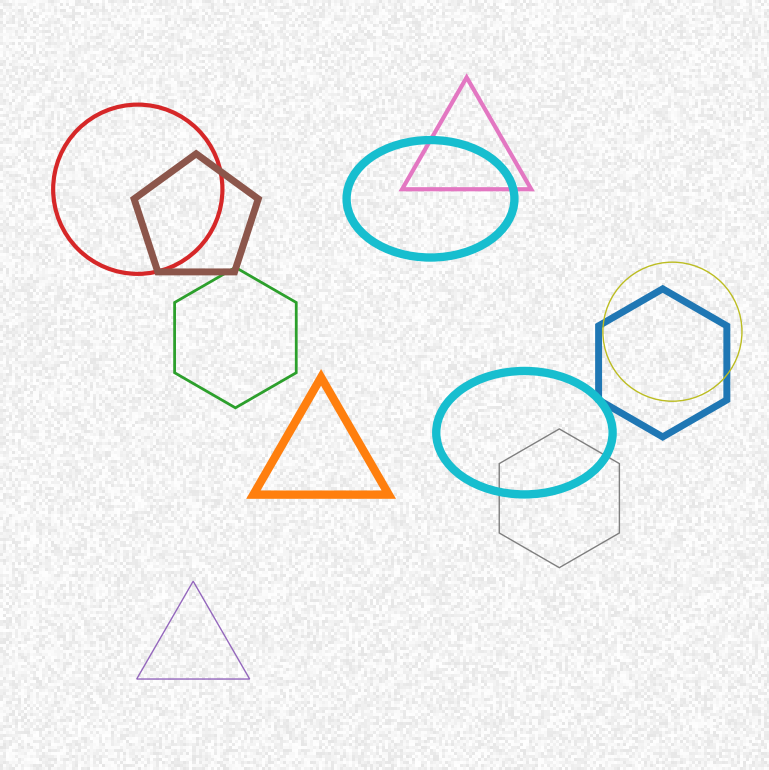[{"shape": "hexagon", "thickness": 2.5, "radius": 0.48, "center": [0.861, 0.529]}, {"shape": "triangle", "thickness": 3, "radius": 0.51, "center": [0.417, 0.408]}, {"shape": "hexagon", "thickness": 1, "radius": 0.46, "center": [0.306, 0.562]}, {"shape": "circle", "thickness": 1.5, "radius": 0.55, "center": [0.179, 0.754]}, {"shape": "triangle", "thickness": 0.5, "radius": 0.42, "center": [0.251, 0.16]}, {"shape": "pentagon", "thickness": 2.5, "radius": 0.42, "center": [0.255, 0.715]}, {"shape": "triangle", "thickness": 1.5, "radius": 0.48, "center": [0.606, 0.803]}, {"shape": "hexagon", "thickness": 0.5, "radius": 0.45, "center": [0.726, 0.353]}, {"shape": "circle", "thickness": 0.5, "radius": 0.45, "center": [0.873, 0.569]}, {"shape": "oval", "thickness": 3, "radius": 0.57, "center": [0.681, 0.438]}, {"shape": "oval", "thickness": 3, "radius": 0.54, "center": [0.559, 0.742]}]